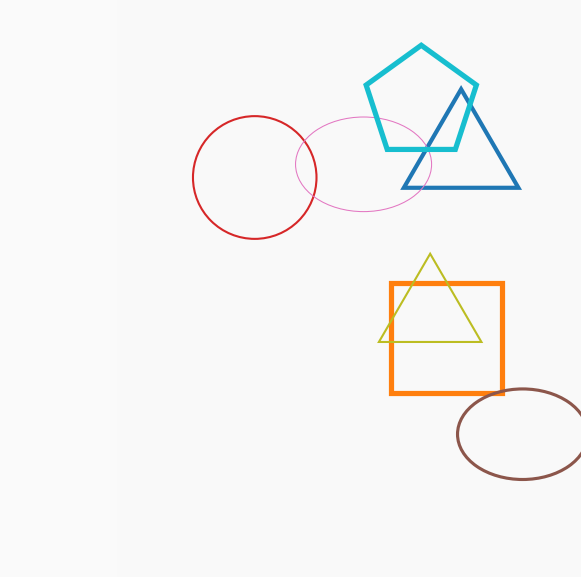[{"shape": "triangle", "thickness": 2, "radius": 0.57, "center": [0.793, 0.731]}, {"shape": "square", "thickness": 2.5, "radius": 0.48, "center": [0.768, 0.414]}, {"shape": "circle", "thickness": 1, "radius": 0.53, "center": [0.438, 0.692]}, {"shape": "oval", "thickness": 1.5, "radius": 0.56, "center": [0.899, 0.247]}, {"shape": "oval", "thickness": 0.5, "radius": 0.59, "center": [0.625, 0.715]}, {"shape": "triangle", "thickness": 1, "radius": 0.51, "center": [0.74, 0.458]}, {"shape": "pentagon", "thickness": 2.5, "radius": 0.5, "center": [0.725, 0.821]}]